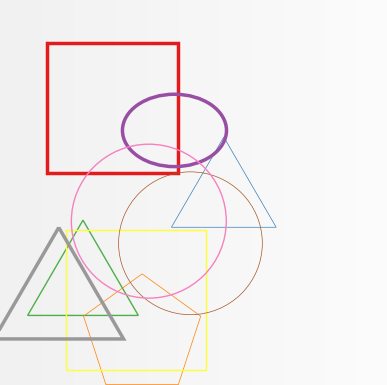[{"shape": "square", "thickness": 2.5, "radius": 0.84, "center": [0.291, 0.72]}, {"shape": "triangle", "thickness": 0.5, "radius": 0.78, "center": [0.578, 0.488]}, {"shape": "triangle", "thickness": 1, "radius": 0.82, "center": [0.214, 0.263]}, {"shape": "oval", "thickness": 2.5, "radius": 0.67, "center": [0.45, 0.661]}, {"shape": "pentagon", "thickness": 0.5, "radius": 0.79, "center": [0.367, 0.13]}, {"shape": "square", "thickness": 1, "radius": 0.91, "center": [0.351, 0.221]}, {"shape": "circle", "thickness": 0.5, "radius": 0.93, "center": [0.491, 0.368]}, {"shape": "circle", "thickness": 1, "radius": 1.0, "center": [0.384, 0.426]}, {"shape": "triangle", "thickness": 2.5, "radius": 0.97, "center": [0.152, 0.216]}]